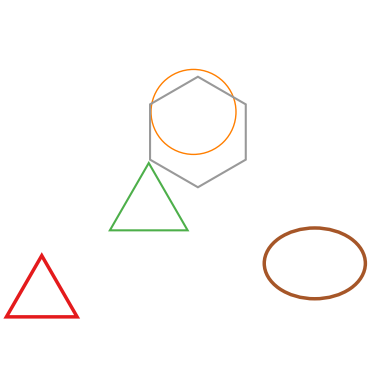[{"shape": "triangle", "thickness": 2.5, "radius": 0.53, "center": [0.108, 0.23]}, {"shape": "triangle", "thickness": 1.5, "radius": 0.58, "center": [0.386, 0.46]}, {"shape": "circle", "thickness": 1, "radius": 0.55, "center": [0.503, 0.709]}, {"shape": "oval", "thickness": 2.5, "radius": 0.66, "center": [0.818, 0.316]}, {"shape": "hexagon", "thickness": 1.5, "radius": 0.72, "center": [0.514, 0.657]}]